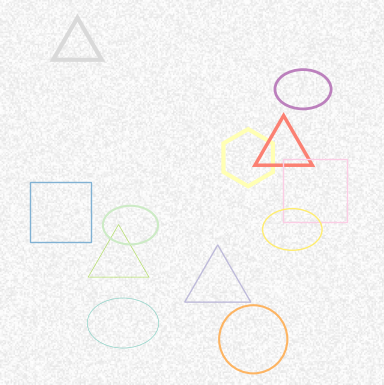[{"shape": "oval", "thickness": 0.5, "radius": 0.46, "center": [0.319, 0.161]}, {"shape": "hexagon", "thickness": 3, "radius": 0.37, "center": [0.645, 0.59]}, {"shape": "triangle", "thickness": 1, "radius": 0.5, "center": [0.566, 0.265]}, {"shape": "triangle", "thickness": 2.5, "radius": 0.43, "center": [0.737, 0.614]}, {"shape": "square", "thickness": 1, "radius": 0.39, "center": [0.158, 0.45]}, {"shape": "circle", "thickness": 1.5, "radius": 0.44, "center": [0.658, 0.119]}, {"shape": "triangle", "thickness": 0.5, "radius": 0.46, "center": [0.308, 0.326]}, {"shape": "square", "thickness": 1, "radius": 0.41, "center": [0.818, 0.506]}, {"shape": "triangle", "thickness": 3, "radius": 0.36, "center": [0.201, 0.881]}, {"shape": "oval", "thickness": 2, "radius": 0.36, "center": [0.787, 0.768]}, {"shape": "oval", "thickness": 1.5, "radius": 0.36, "center": [0.339, 0.415]}, {"shape": "oval", "thickness": 1, "radius": 0.39, "center": [0.759, 0.404]}]